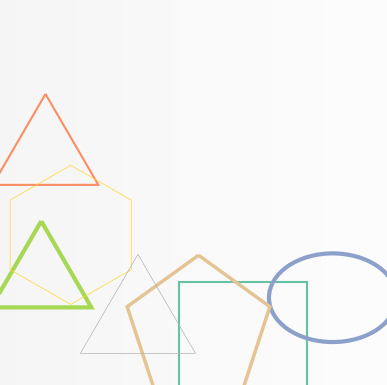[{"shape": "square", "thickness": 1.5, "radius": 0.83, "center": [0.627, 0.102]}, {"shape": "triangle", "thickness": 1.5, "radius": 0.79, "center": [0.117, 0.599]}, {"shape": "oval", "thickness": 3, "radius": 0.82, "center": [0.859, 0.227]}, {"shape": "triangle", "thickness": 3, "radius": 0.75, "center": [0.106, 0.276]}, {"shape": "hexagon", "thickness": 0.5, "radius": 0.9, "center": [0.183, 0.39]}, {"shape": "pentagon", "thickness": 2.5, "radius": 0.97, "center": [0.512, 0.144]}, {"shape": "triangle", "thickness": 0.5, "radius": 0.86, "center": [0.356, 0.168]}]